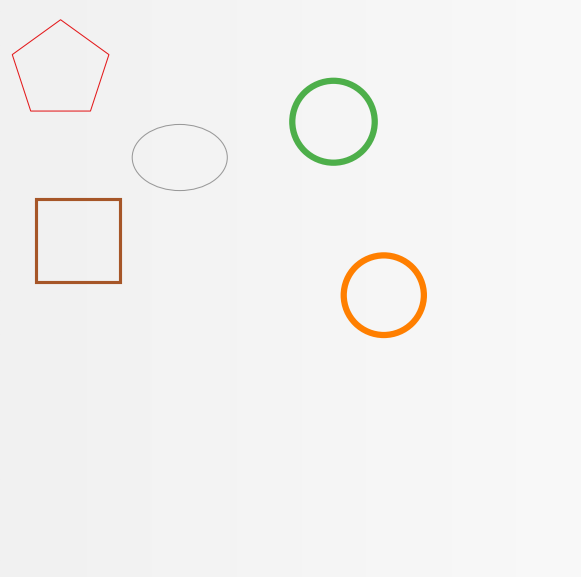[{"shape": "pentagon", "thickness": 0.5, "radius": 0.44, "center": [0.104, 0.878]}, {"shape": "circle", "thickness": 3, "radius": 0.35, "center": [0.574, 0.788]}, {"shape": "circle", "thickness": 3, "radius": 0.34, "center": [0.66, 0.488]}, {"shape": "square", "thickness": 1.5, "radius": 0.36, "center": [0.134, 0.582]}, {"shape": "oval", "thickness": 0.5, "radius": 0.41, "center": [0.309, 0.726]}]